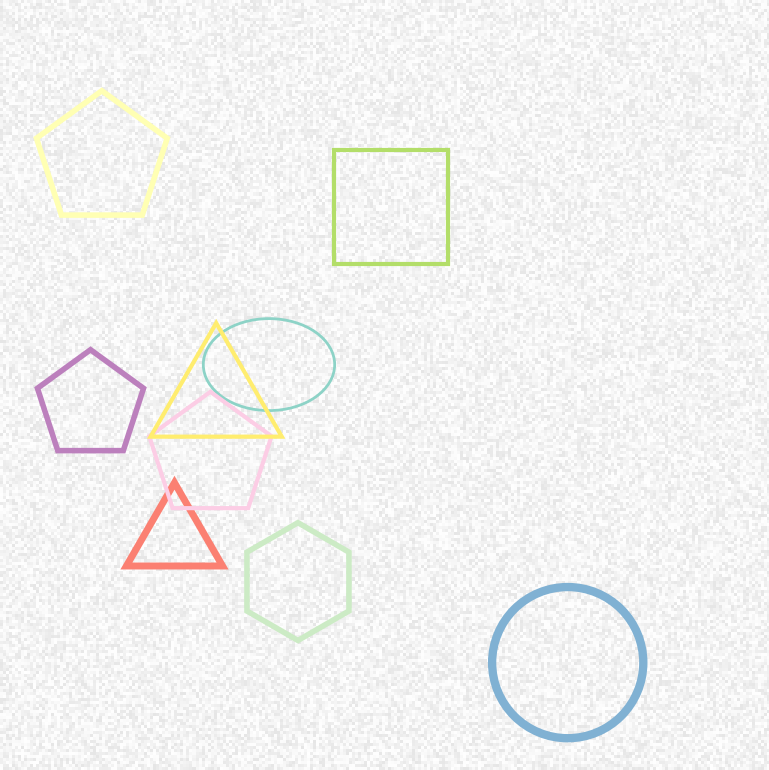[{"shape": "oval", "thickness": 1, "radius": 0.43, "center": [0.349, 0.526]}, {"shape": "pentagon", "thickness": 2, "radius": 0.45, "center": [0.132, 0.793]}, {"shape": "triangle", "thickness": 2.5, "radius": 0.36, "center": [0.227, 0.301]}, {"shape": "circle", "thickness": 3, "radius": 0.49, "center": [0.737, 0.139]}, {"shape": "square", "thickness": 1.5, "radius": 0.37, "center": [0.508, 0.731]}, {"shape": "pentagon", "thickness": 1.5, "radius": 0.42, "center": [0.273, 0.408]}, {"shape": "pentagon", "thickness": 2, "radius": 0.36, "center": [0.118, 0.473]}, {"shape": "hexagon", "thickness": 2, "radius": 0.38, "center": [0.387, 0.245]}, {"shape": "triangle", "thickness": 1.5, "radius": 0.49, "center": [0.281, 0.482]}]